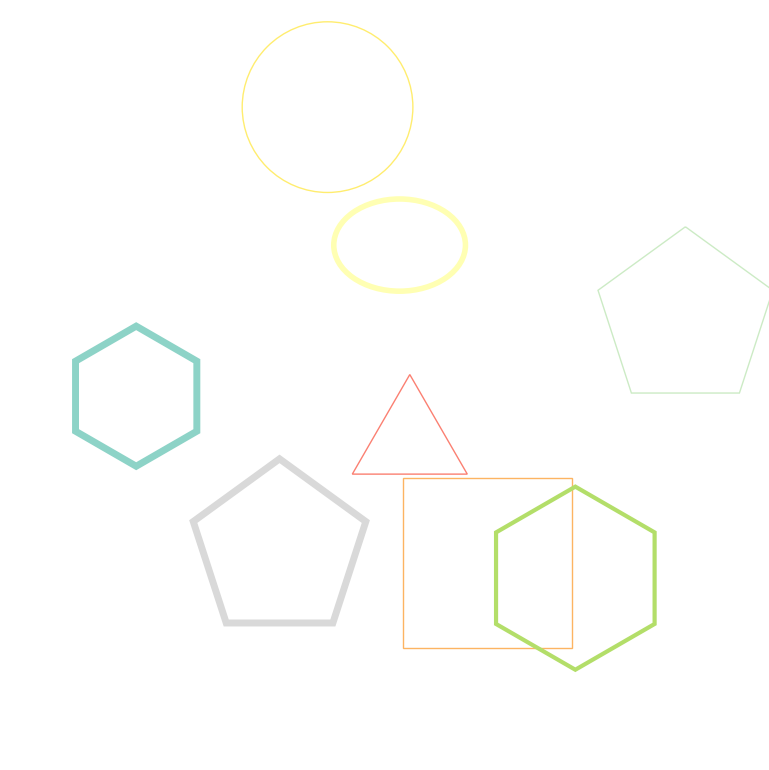[{"shape": "hexagon", "thickness": 2.5, "radius": 0.45, "center": [0.177, 0.485]}, {"shape": "oval", "thickness": 2, "radius": 0.43, "center": [0.519, 0.682]}, {"shape": "triangle", "thickness": 0.5, "radius": 0.43, "center": [0.532, 0.427]}, {"shape": "square", "thickness": 0.5, "radius": 0.55, "center": [0.633, 0.269]}, {"shape": "hexagon", "thickness": 1.5, "radius": 0.59, "center": [0.747, 0.249]}, {"shape": "pentagon", "thickness": 2.5, "radius": 0.59, "center": [0.363, 0.286]}, {"shape": "pentagon", "thickness": 0.5, "radius": 0.6, "center": [0.89, 0.586]}, {"shape": "circle", "thickness": 0.5, "radius": 0.55, "center": [0.425, 0.861]}]